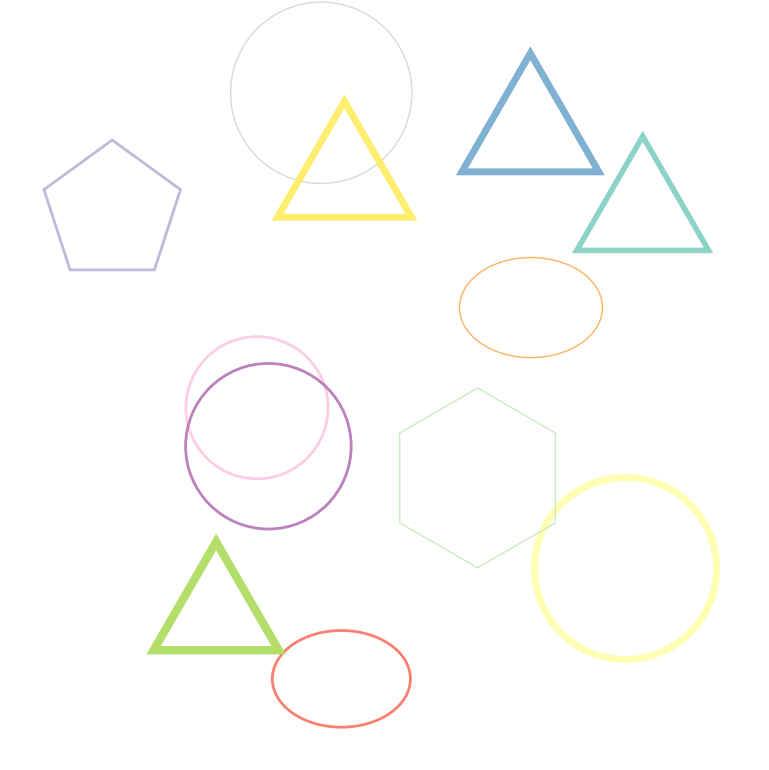[{"shape": "triangle", "thickness": 2, "radius": 0.49, "center": [0.835, 0.724]}, {"shape": "circle", "thickness": 2.5, "radius": 0.59, "center": [0.812, 0.262]}, {"shape": "pentagon", "thickness": 1, "radius": 0.47, "center": [0.146, 0.725]}, {"shape": "oval", "thickness": 1, "radius": 0.45, "center": [0.443, 0.118]}, {"shape": "triangle", "thickness": 2.5, "radius": 0.51, "center": [0.689, 0.828]}, {"shape": "oval", "thickness": 0.5, "radius": 0.46, "center": [0.69, 0.601]}, {"shape": "triangle", "thickness": 3, "radius": 0.47, "center": [0.281, 0.202]}, {"shape": "circle", "thickness": 1, "radius": 0.46, "center": [0.334, 0.47]}, {"shape": "circle", "thickness": 0.5, "radius": 0.59, "center": [0.417, 0.879]}, {"shape": "circle", "thickness": 1, "radius": 0.54, "center": [0.349, 0.42]}, {"shape": "hexagon", "thickness": 0.5, "radius": 0.58, "center": [0.62, 0.379]}, {"shape": "triangle", "thickness": 2.5, "radius": 0.5, "center": [0.447, 0.768]}]